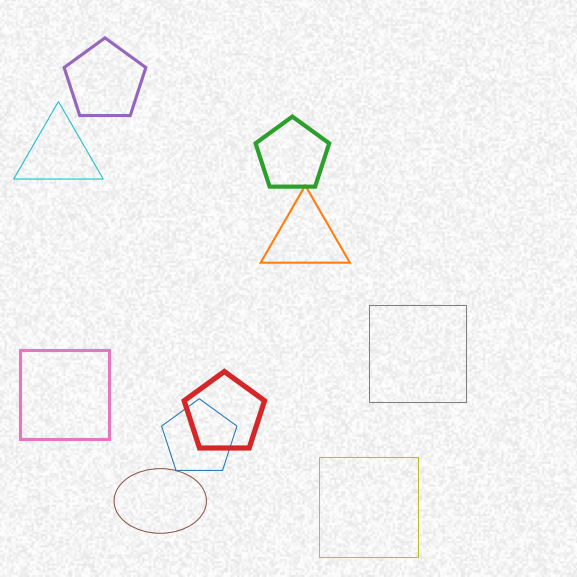[{"shape": "pentagon", "thickness": 0.5, "radius": 0.34, "center": [0.345, 0.24]}, {"shape": "triangle", "thickness": 1, "radius": 0.45, "center": [0.529, 0.589]}, {"shape": "pentagon", "thickness": 2, "radius": 0.34, "center": [0.506, 0.73]}, {"shape": "pentagon", "thickness": 2.5, "radius": 0.37, "center": [0.389, 0.283]}, {"shape": "pentagon", "thickness": 1.5, "radius": 0.37, "center": [0.182, 0.859]}, {"shape": "oval", "thickness": 0.5, "radius": 0.4, "center": [0.277, 0.132]}, {"shape": "square", "thickness": 1.5, "radius": 0.39, "center": [0.111, 0.316]}, {"shape": "square", "thickness": 0.5, "radius": 0.42, "center": [0.723, 0.387]}, {"shape": "square", "thickness": 0.5, "radius": 0.43, "center": [0.638, 0.121]}, {"shape": "triangle", "thickness": 0.5, "radius": 0.45, "center": [0.101, 0.734]}]